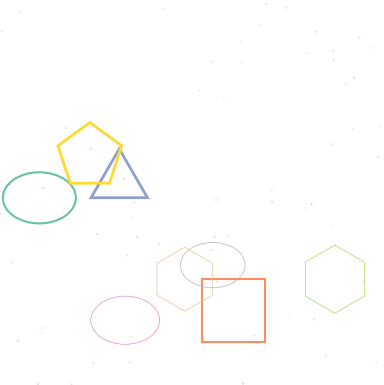[{"shape": "oval", "thickness": 1.5, "radius": 0.47, "center": [0.102, 0.486]}, {"shape": "square", "thickness": 1.5, "radius": 0.4, "center": [0.606, 0.193]}, {"shape": "triangle", "thickness": 2, "radius": 0.42, "center": [0.31, 0.529]}, {"shape": "oval", "thickness": 0.5, "radius": 0.45, "center": [0.325, 0.168]}, {"shape": "hexagon", "thickness": 0.5, "radius": 0.44, "center": [0.87, 0.275]}, {"shape": "pentagon", "thickness": 2, "radius": 0.44, "center": [0.233, 0.595]}, {"shape": "hexagon", "thickness": 0.5, "radius": 0.41, "center": [0.48, 0.275]}, {"shape": "oval", "thickness": 0.5, "radius": 0.42, "center": [0.553, 0.311]}]